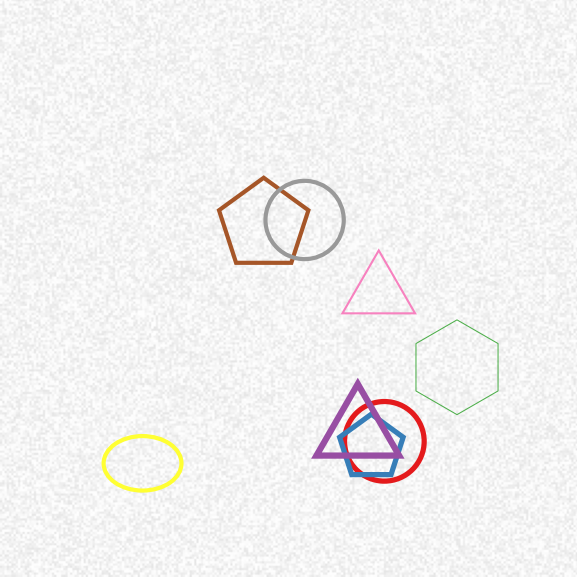[{"shape": "circle", "thickness": 2.5, "radius": 0.34, "center": [0.666, 0.235]}, {"shape": "pentagon", "thickness": 2.5, "radius": 0.29, "center": [0.643, 0.224]}, {"shape": "hexagon", "thickness": 0.5, "radius": 0.41, "center": [0.791, 0.363]}, {"shape": "triangle", "thickness": 3, "radius": 0.41, "center": [0.62, 0.252]}, {"shape": "oval", "thickness": 2, "radius": 0.34, "center": [0.247, 0.197]}, {"shape": "pentagon", "thickness": 2, "radius": 0.41, "center": [0.457, 0.61]}, {"shape": "triangle", "thickness": 1, "radius": 0.36, "center": [0.656, 0.493]}, {"shape": "circle", "thickness": 2, "radius": 0.34, "center": [0.527, 0.618]}]